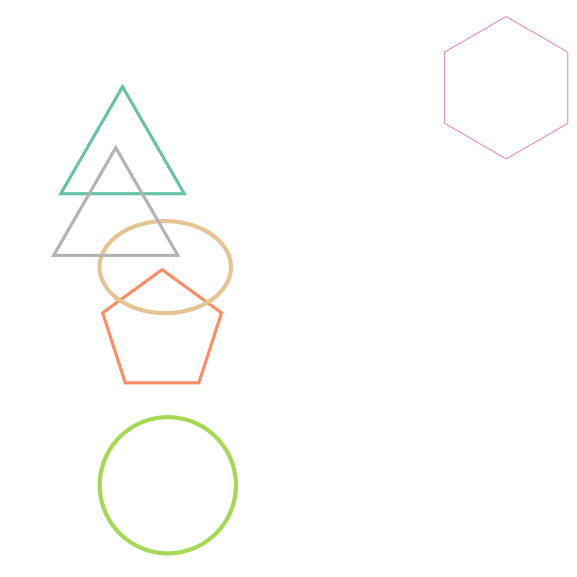[{"shape": "triangle", "thickness": 1.5, "radius": 0.62, "center": [0.212, 0.725]}, {"shape": "pentagon", "thickness": 1.5, "radius": 0.54, "center": [0.281, 0.424]}, {"shape": "hexagon", "thickness": 0.5, "radius": 0.62, "center": [0.876, 0.847]}, {"shape": "circle", "thickness": 2, "radius": 0.59, "center": [0.291, 0.159]}, {"shape": "oval", "thickness": 2, "radius": 0.57, "center": [0.286, 0.537]}, {"shape": "triangle", "thickness": 1.5, "radius": 0.62, "center": [0.2, 0.619]}]